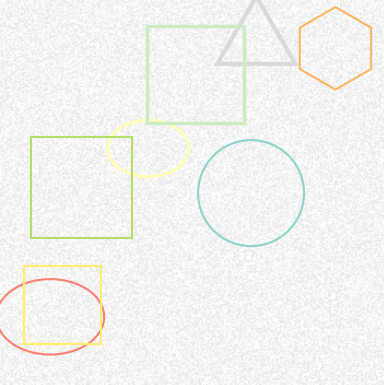[{"shape": "circle", "thickness": 1.5, "radius": 0.69, "center": [0.652, 0.498]}, {"shape": "oval", "thickness": 2, "radius": 0.52, "center": [0.385, 0.615]}, {"shape": "oval", "thickness": 1.5, "radius": 0.7, "center": [0.131, 0.177]}, {"shape": "hexagon", "thickness": 1.5, "radius": 0.54, "center": [0.871, 0.875]}, {"shape": "square", "thickness": 1.5, "radius": 0.66, "center": [0.211, 0.513]}, {"shape": "triangle", "thickness": 3, "radius": 0.59, "center": [0.666, 0.893]}, {"shape": "square", "thickness": 2.5, "radius": 0.63, "center": [0.508, 0.806]}, {"shape": "square", "thickness": 1.5, "radius": 0.5, "center": [0.162, 0.208]}]